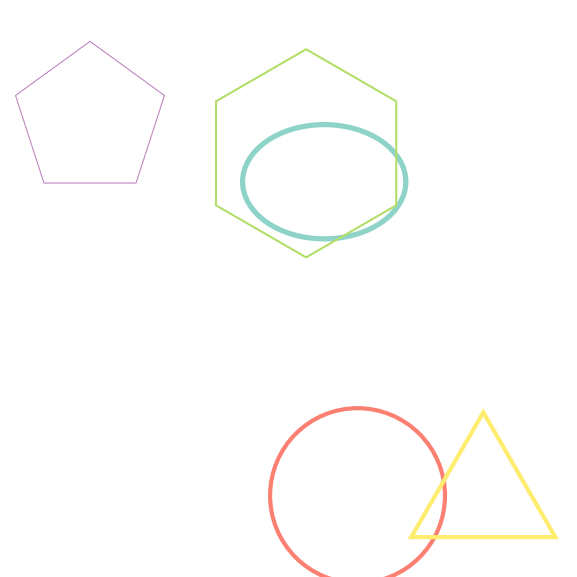[{"shape": "oval", "thickness": 2.5, "radius": 0.71, "center": [0.561, 0.684]}, {"shape": "circle", "thickness": 2, "radius": 0.76, "center": [0.619, 0.141]}, {"shape": "hexagon", "thickness": 1, "radius": 0.9, "center": [0.53, 0.734]}, {"shape": "pentagon", "thickness": 0.5, "radius": 0.68, "center": [0.156, 0.792]}, {"shape": "triangle", "thickness": 2, "radius": 0.72, "center": [0.837, 0.141]}]